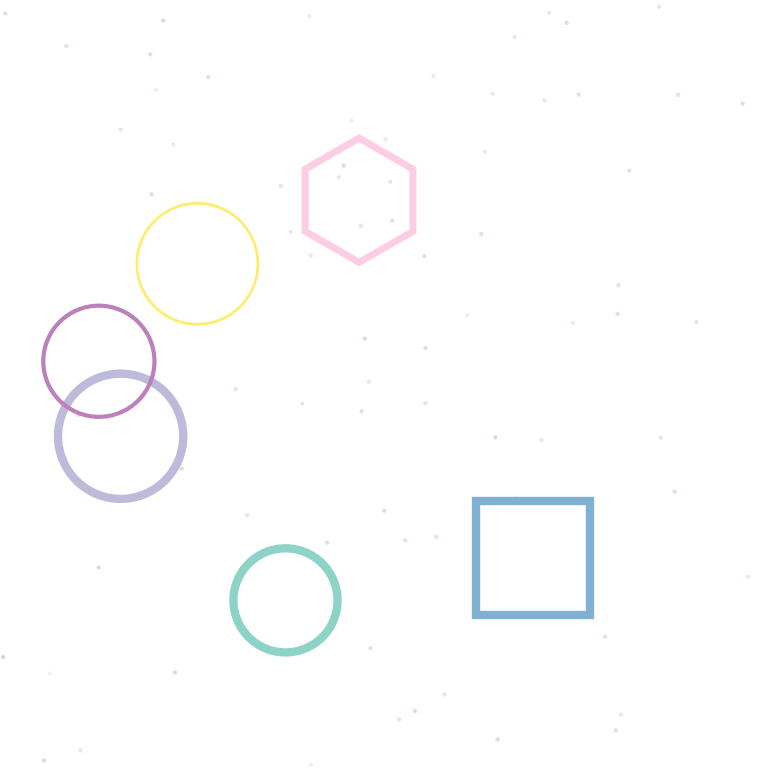[{"shape": "circle", "thickness": 3, "radius": 0.34, "center": [0.371, 0.22]}, {"shape": "circle", "thickness": 3, "radius": 0.41, "center": [0.157, 0.433]}, {"shape": "square", "thickness": 3, "radius": 0.37, "center": [0.692, 0.275]}, {"shape": "hexagon", "thickness": 2.5, "radius": 0.4, "center": [0.466, 0.74]}, {"shape": "circle", "thickness": 1.5, "radius": 0.36, "center": [0.128, 0.531]}, {"shape": "circle", "thickness": 1, "radius": 0.39, "center": [0.256, 0.657]}]